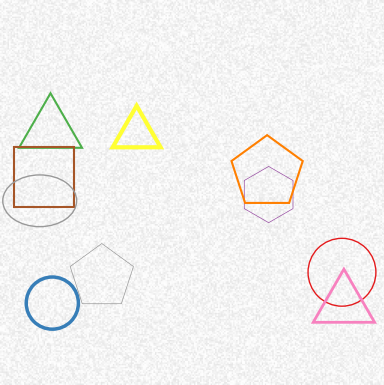[{"shape": "circle", "thickness": 1, "radius": 0.44, "center": [0.888, 0.293]}, {"shape": "circle", "thickness": 2.5, "radius": 0.34, "center": [0.136, 0.213]}, {"shape": "triangle", "thickness": 1.5, "radius": 0.47, "center": [0.131, 0.663]}, {"shape": "hexagon", "thickness": 0.5, "radius": 0.37, "center": [0.698, 0.495]}, {"shape": "pentagon", "thickness": 1.5, "radius": 0.49, "center": [0.694, 0.552]}, {"shape": "triangle", "thickness": 3, "radius": 0.36, "center": [0.355, 0.653]}, {"shape": "square", "thickness": 1.5, "radius": 0.39, "center": [0.114, 0.54]}, {"shape": "triangle", "thickness": 2, "radius": 0.46, "center": [0.893, 0.209]}, {"shape": "pentagon", "thickness": 0.5, "radius": 0.43, "center": [0.264, 0.281]}, {"shape": "oval", "thickness": 1, "radius": 0.48, "center": [0.103, 0.478]}]